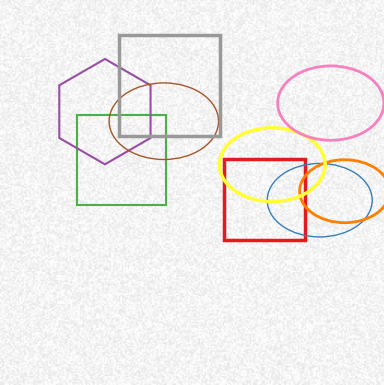[{"shape": "square", "thickness": 2.5, "radius": 0.53, "center": [0.688, 0.482]}, {"shape": "oval", "thickness": 1, "radius": 0.68, "center": [0.83, 0.48]}, {"shape": "square", "thickness": 1.5, "radius": 0.58, "center": [0.315, 0.584]}, {"shape": "hexagon", "thickness": 1.5, "radius": 0.68, "center": [0.273, 0.71]}, {"shape": "oval", "thickness": 2, "radius": 0.58, "center": [0.895, 0.503]}, {"shape": "oval", "thickness": 2.5, "radius": 0.69, "center": [0.707, 0.572]}, {"shape": "oval", "thickness": 1, "radius": 0.71, "center": [0.426, 0.685]}, {"shape": "oval", "thickness": 2, "radius": 0.69, "center": [0.859, 0.732]}, {"shape": "square", "thickness": 2.5, "radius": 0.66, "center": [0.441, 0.779]}]